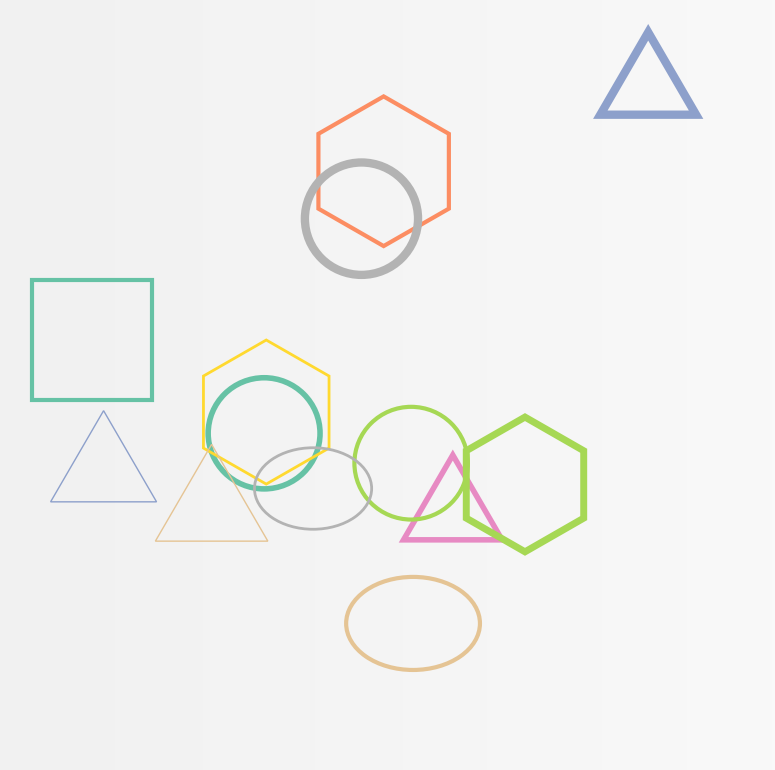[{"shape": "square", "thickness": 1.5, "radius": 0.39, "center": [0.119, 0.559]}, {"shape": "circle", "thickness": 2, "radius": 0.36, "center": [0.341, 0.437]}, {"shape": "hexagon", "thickness": 1.5, "radius": 0.49, "center": [0.495, 0.778]}, {"shape": "triangle", "thickness": 3, "radius": 0.36, "center": [0.836, 0.887]}, {"shape": "triangle", "thickness": 0.5, "radius": 0.39, "center": [0.134, 0.388]}, {"shape": "triangle", "thickness": 2, "radius": 0.37, "center": [0.584, 0.336]}, {"shape": "circle", "thickness": 1.5, "radius": 0.37, "center": [0.53, 0.398]}, {"shape": "hexagon", "thickness": 2.5, "radius": 0.44, "center": [0.677, 0.371]}, {"shape": "hexagon", "thickness": 1, "radius": 0.47, "center": [0.344, 0.465]}, {"shape": "triangle", "thickness": 0.5, "radius": 0.42, "center": [0.273, 0.339]}, {"shape": "oval", "thickness": 1.5, "radius": 0.43, "center": [0.533, 0.19]}, {"shape": "oval", "thickness": 1, "radius": 0.38, "center": [0.404, 0.366]}, {"shape": "circle", "thickness": 3, "radius": 0.36, "center": [0.466, 0.716]}]